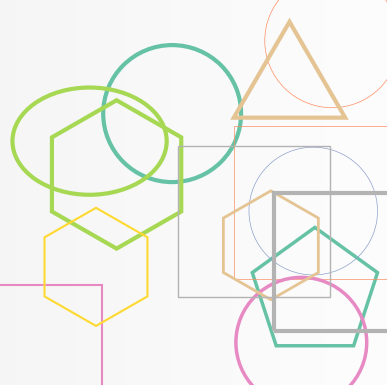[{"shape": "pentagon", "thickness": 2.5, "radius": 0.85, "center": [0.813, 0.239]}, {"shape": "circle", "thickness": 3, "radius": 0.89, "center": [0.444, 0.705]}, {"shape": "circle", "thickness": 0.5, "radius": 0.87, "center": [0.857, 0.894]}, {"shape": "square", "thickness": 0.5, "radius": 1.0, "center": [0.802, 0.474]}, {"shape": "circle", "thickness": 0.5, "radius": 0.83, "center": [0.808, 0.452]}, {"shape": "square", "thickness": 1.5, "radius": 0.77, "center": [0.109, 0.105]}, {"shape": "circle", "thickness": 2.5, "radius": 0.84, "center": [0.778, 0.111]}, {"shape": "oval", "thickness": 3, "radius": 0.99, "center": [0.231, 0.633]}, {"shape": "hexagon", "thickness": 3, "radius": 0.96, "center": [0.301, 0.547]}, {"shape": "hexagon", "thickness": 1.5, "radius": 0.77, "center": [0.248, 0.307]}, {"shape": "triangle", "thickness": 3, "radius": 0.83, "center": [0.747, 0.777]}, {"shape": "hexagon", "thickness": 2, "radius": 0.71, "center": [0.699, 0.363]}, {"shape": "square", "thickness": 1, "radius": 0.98, "center": [0.655, 0.425]}, {"shape": "square", "thickness": 3, "radius": 0.9, "center": [0.886, 0.319]}]